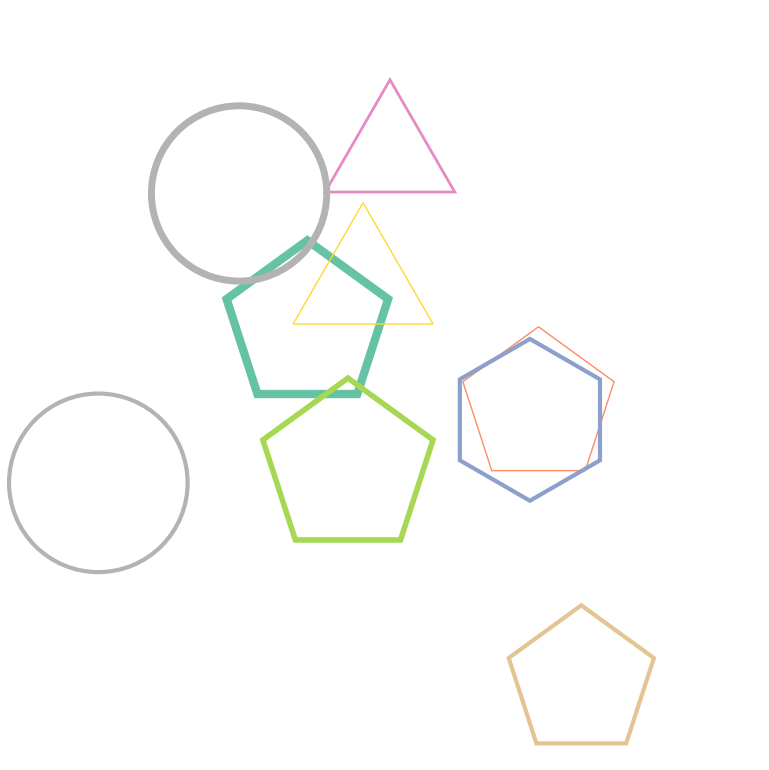[{"shape": "pentagon", "thickness": 3, "radius": 0.55, "center": [0.399, 0.578]}, {"shape": "pentagon", "thickness": 0.5, "radius": 0.52, "center": [0.699, 0.472]}, {"shape": "hexagon", "thickness": 1.5, "radius": 0.53, "center": [0.688, 0.455]}, {"shape": "triangle", "thickness": 1, "radius": 0.49, "center": [0.506, 0.799]}, {"shape": "pentagon", "thickness": 2, "radius": 0.58, "center": [0.452, 0.393]}, {"shape": "triangle", "thickness": 0.5, "radius": 0.52, "center": [0.472, 0.632]}, {"shape": "pentagon", "thickness": 1.5, "radius": 0.5, "center": [0.755, 0.115]}, {"shape": "circle", "thickness": 2.5, "radius": 0.57, "center": [0.311, 0.749]}, {"shape": "circle", "thickness": 1.5, "radius": 0.58, "center": [0.128, 0.373]}]